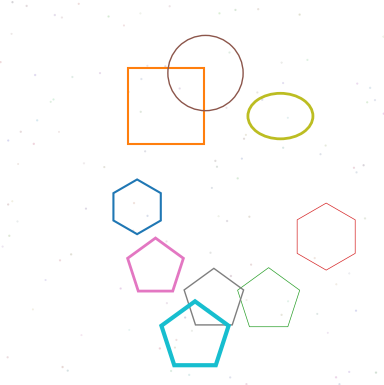[{"shape": "hexagon", "thickness": 1.5, "radius": 0.36, "center": [0.356, 0.463]}, {"shape": "square", "thickness": 1.5, "radius": 0.5, "center": [0.431, 0.725]}, {"shape": "pentagon", "thickness": 0.5, "radius": 0.42, "center": [0.698, 0.22]}, {"shape": "hexagon", "thickness": 0.5, "radius": 0.44, "center": [0.847, 0.385]}, {"shape": "circle", "thickness": 1, "radius": 0.49, "center": [0.534, 0.81]}, {"shape": "pentagon", "thickness": 2, "radius": 0.38, "center": [0.404, 0.306]}, {"shape": "pentagon", "thickness": 1, "radius": 0.41, "center": [0.556, 0.222]}, {"shape": "oval", "thickness": 2, "radius": 0.42, "center": [0.728, 0.699]}, {"shape": "pentagon", "thickness": 3, "radius": 0.46, "center": [0.507, 0.126]}]